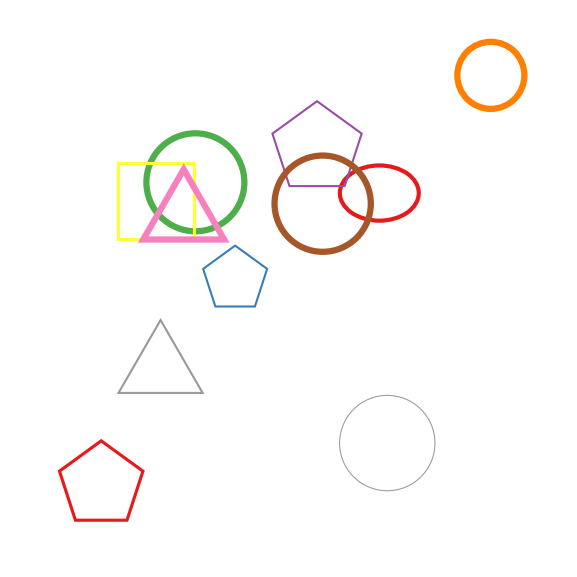[{"shape": "oval", "thickness": 2, "radius": 0.34, "center": [0.657, 0.665]}, {"shape": "pentagon", "thickness": 1.5, "radius": 0.38, "center": [0.175, 0.16]}, {"shape": "pentagon", "thickness": 1, "radius": 0.29, "center": [0.407, 0.516]}, {"shape": "circle", "thickness": 3, "radius": 0.42, "center": [0.338, 0.683]}, {"shape": "pentagon", "thickness": 1, "radius": 0.41, "center": [0.549, 0.743]}, {"shape": "circle", "thickness": 3, "radius": 0.29, "center": [0.85, 0.869]}, {"shape": "square", "thickness": 1.5, "radius": 0.33, "center": [0.27, 0.651]}, {"shape": "circle", "thickness": 3, "radius": 0.42, "center": [0.559, 0.646]}, {"shape": "triangle", "thickness": 3, "radius": 0.4, "center": [0.318, 0.625]}, {"shape": "circle", "thickness": 0.5, "radius": 0.41, "center": [0.671, 0.232]}, {"shape": "triangle", "thickness": 1, "radius": 0.42, "center": [0.278, 0.361]}]